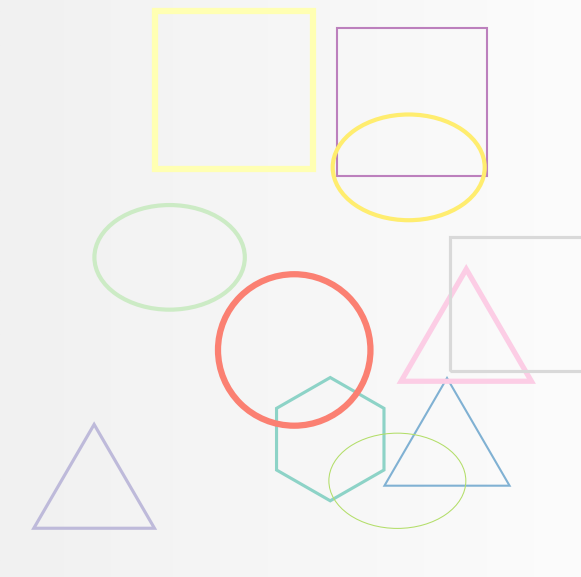[{"shape": "hexagon", "thickness": 1.5, "radius": 0.53, "center": [0.568, 0.239]}, {"shape": "square", "thickness": 3, "radius": 0.68, "center": [0.402, 0.843]}, {"shape": "triangle", "thickness": 1.5, "radius": 0.6, "center": [0.162, 0.144]}, {"shape": "circle", "thickness": 3, "radius": 0.66, "center": [0.506, 0.393]}, {"shape": "triangle", "thickness": 1, "radius": 0.62, "center": [0.769, 0.22]}, {"shape": "oval", "thickness": 0.5, "radius": 0.59, "center": [0.684, 0.167]}, {"shape": "triangle", "thickness": 2.5, "radius": 0.65, "center": [0.802, 0.404]}, {"shape": "square", "thickness": 1.5, "radius": 0.58, "center": [0.891, 0.472]}, {"shape": "square", "thickness": 1, "radius": 0.64, "center": [0.709, 0.823]}, {"shape": "oval", "thickness": 2, "radius": 0.65, "center": [0.292, 0.554]}, {"shape": "oval", "thickness": 2, "radius": 0.65, "center": [0.703, 0.709]}]